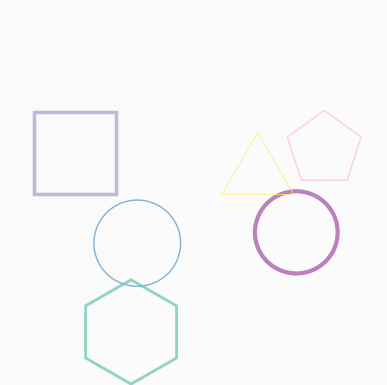[{"shape": "hexagon", "thickness": 2, "radius": 0.68, "center": [0.338, 0.138]}, {"shape": "square", "thickness": 2.5, "radius": 0.53, "center": [0.193, 0.602]}, {"shape": "circle", "thickness": 1, "radius": 0.56, "center": [0.354, 0.368]}, {"shape": "pentagon", "thickness": 1, "radius": 0.5, "center": [0.837, 0.613]}, {"shape": "circle", "thickness": 3, "radius": 0.53, "center": [0.765, 0.397]}, {"shape": "triangle", "thickness": 0.5, "radius": 0.54, "center": [0.665, 0.548]}]